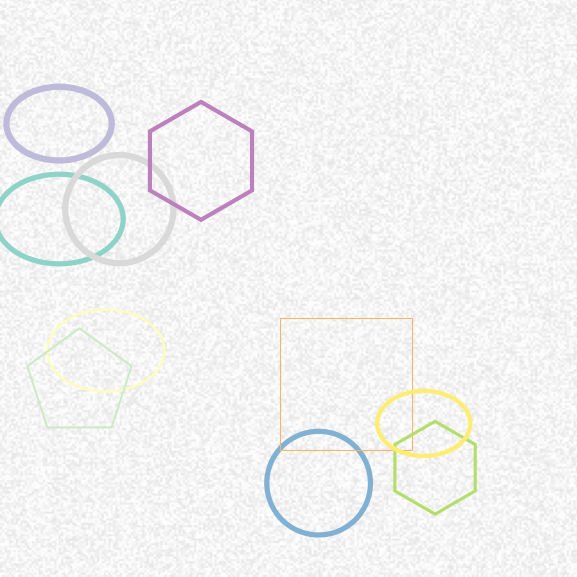[{"shape": "oval", "thickness": 2.5, "radius": 0.55, "center": [0.103, 0.62]}, {"shape": "oval", "thickness": 1, "radius": 0.51, "center": [0.183, 0.392]}, {"shape": "oval", "thickness": 3, "radius": 0.46, "center": [0.102, 0.785]}, {"shape": "circle", "thickness": 2.5, "radius": 0.45, "center": [0.552, 0.163]}, {"shape": "square", "thickness": 0.5, "radius": 0.57, "center": [0.599, 0.334]}, {"shape": "hexagon", "thickness": 1.5, "radius": 0.4, "center": [0.753, 0.189]}, {"shape": "circle", "thickness": 3, "radius": 0.47, "center": [0.207, 0.637]}, {"shape": "hexagon", "thickness": 2, "radius": 0.51, "center": [0.348, 0.721]}, {"shape": "pentagon", "thickness": 1, "radius": 0.47, "center": [0.138, 0.336]}, {"shape": "oval", "thickness": 2, "radius": 0.4, "center": [0.734, 0.266]}]